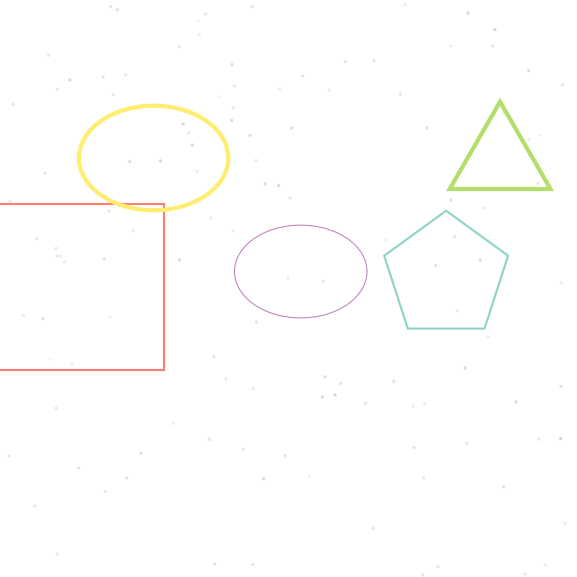[{"shape": "pentagon", "thickness": 1, "radius": 0.56, "center": [0.773, 0.521]}, {"shape": "square", "thickness": 1, "radius": 0.72, "center": [0.141, 0.502]}, {"shape": "triangle", "thickness": 2, "radius": 0.5, "center": [0.866, 0.722]}, {"shape": "oval", "thickness": 0.5, "radius": 0.57, "center": [0.521, 0.529]}, {"shape": "oval", "thickness": 2, "radius": 0.65, "center": [0.266, 0.726]}]